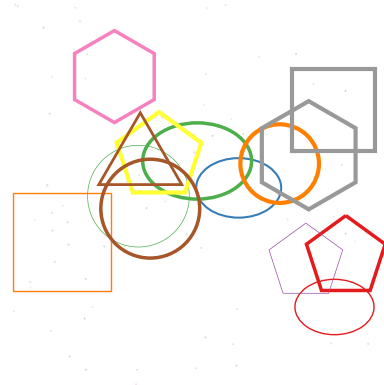[{"shape": "oval", "thickness": 1, "radius": 0.51, "center": [0.869, 0.203]}, {"shape": "pentagon", "thickness": 2.5, "radius": 0.54, "center": [0.898, 0.332]}, {"shape": "oval", "thickness": 1.5, "radius": 0.55, "center": [0.62, 0.512]}, {"shape": "circle", "thickness": 0.5, "radius": 0.66, "center": [0.36, 0.49]}, {"shape": "oval", "thickness": 2.5, "radius": 0.71, "center": [0.512, 0.582]}, {"shape": "pentagon", "thickness": 0.5, "radius": 0.5, "center": [0.794, 0.32]}, {"shape": "square", "thickness": 1, "radius": 0.64, "center": [0.161, 0.371]}, {"shape": "circle", "thickness": 3, "radius": 0.51, "center": [0.726, 0.575]}, {"shape": "pentagon", "thickness": 3, "radius": 0.58, "center": [0.413, 0.593]}, {"shape": "circle", "thickness": 2.5, "radius": 0.64, "center": [0.39, 0.458]}, {"shape": "triangle", "thickness": 2, "radius": 0.62, "center": [0.364, 0.583]}, {"shape": "hexagon", "thickness": 2.5, "radius": 0.6, "center": [0.297, 0.801]}, {"shape": "square", "thickness": 3, "radius": 0.53, "center": [0.866, 0.714]}, {"shape": "hexagon", "thickness": 3, "radius": 0.7, "center": [0.802, 0.597]}]